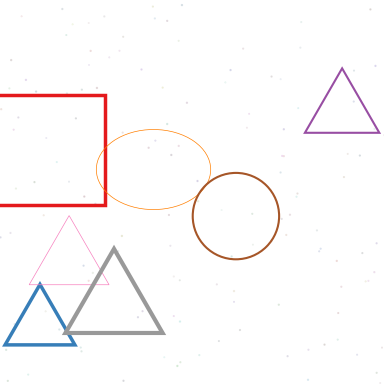[{"shape": "square", "thickness": 2.5, "radius": 0.72, "center": [0.131, 0.61]}, {"shape": "triangle", "thickness": 2.5, "radius": 0.52, "center": [0.104, 0.157]}, {"shape": "triangle", "thickness": 1.5, "radius": 0.56, "center": [0.889, 0.711]}, {"shape": "oval", "thickness": 0.5, "radius": 0.74, "center": [0.399, 0.56]}, {"shape": "circle", "thickness": 1.5, "radius": 0.56, "center": [0.613, 0.439]}, {"shape": "triangle", "thickness": 0.5, "radius": 0.6, "center": [0.18, 0.32]}, {"shape": "triangle", "thickness": 3, "radius": 0.73, "center": [0.296, 0.208]}]